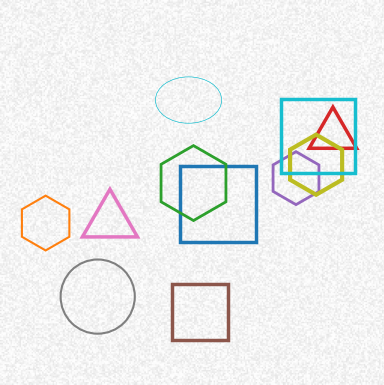[{"shape": "square", "thickness": 2.5, "radius": 0.49, "center": [0.565, 0.47]}, {"shape": "hexagon", "thickness": 1.5, "radius": 0.36, "center": [0.119, 0.421]}, {"shape": "hexagon", "thickness": 2, "radius": 0.49, "center": [0.503, 0.524]}, {"shape": "triangle", "thickness": 2.5, "radius": 0.36, "center": [0.865, 0.65]}, {"shape": "hexagon", "thickness": 2, "radius": 0.34, "center": [0.769, 0.537]}, {"shape": "square", "thickness": 2.5, "radius": 0.36, "center": [0.519, 0.19]}, {"shape": "triangle", "thickness": 2.5, "radius": 0.41, "center": [0.286, 0.426]}, {"shape": "circle", "thickness": 1.5, "radius": 0.48, "center": [0.254, 0.23]}, {"shape": "hexagon", "thickness": 3, "radius": 0.39, "center": [0.821, 0.572]}, {"shape": "square", "thickness": 2.5, "radius": 0.48, "center": [0.826, 0.648]}, {"shape": "oval", "thickness": 0.5, "radius": 0.43, "center": [0.49, 0.74]}]